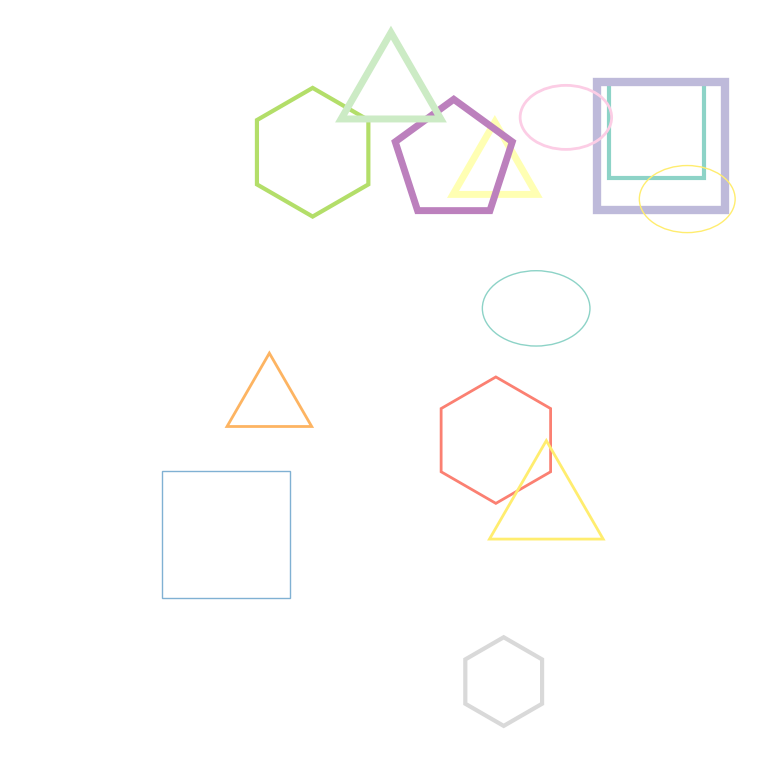[{"shape": "oval", "thickness": 0.5, "radius": 0.35, "center": [0.696, 0.6]}, {"shape": "square", "thickness": 1.5, "radius": 0.31, "center": [0.852, 0.83]}, {"shape": "triangle", "thickness": 2.5, "radius": 0.31, "center": [0.643, 0.779]}, {"shape": "square", "thickness": 3, "radius": 0.42, "center": [0.858, 0.811]}, {"shape": "hexagon", "thickness": 1, "radius": 0.41, "center": [0.644, 0.428]}, {"shape": "square", "thickness": 0.5, "radius": 0.41, "center": [0.294, 0.306]}, {"shape": "triangle", "thickness": 1, "radius": 0.32, "center": [0.35, 0.478]}, {"shape": "hexagon", "thickness": 1.5, "radius": 0.42, "center": [0.406, 0.802]}, {"shape": "oval", "thickness": 1, "radius": 0.3, "center": [0.735, 0.848]}, {"shape": "hexagon", "thickness": 1.5, "radius": 0.29, "center": [0.654, 0.115]}, {"shape": "pentagon", "thickness": 2.5, "radius": 0.4, "center": [0.589, 0.791]}, {"shape": "triangle", "thickness": 2.5, "radius": 0.37, "center": [0.508, 0.883]}, {"shape": "triangle", "thickness": 1, "radius": 0.43, "center": [0.71, 0.343]}, {"shape": "oval", "thickness": 0.5, "radius": 0.31, "center": [0.893, 0.741]}]